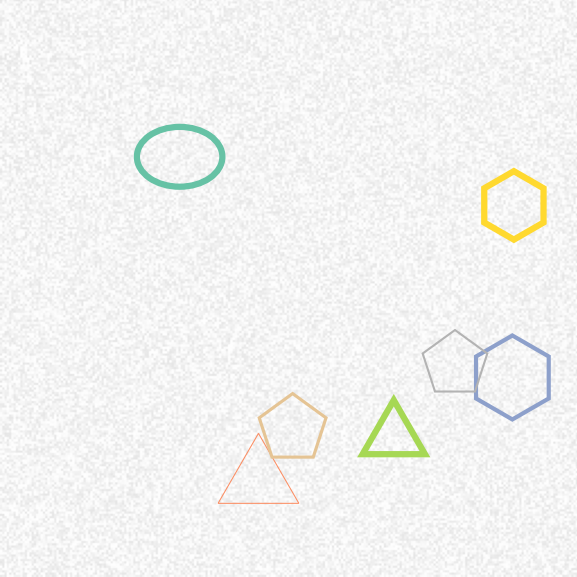[{"shape": "oval", "thickness": 3, "radius": 0.37, "center": [0.311, 0.728]}, {"shape": "triangle", "thickness": 0.5, "radius": 0.4, "center": [0.448, 0.168]}, {"shape": "hexagon", "thickness": 2, "radius": 0.36, "center": [0.887, 0.346]}, {"shape": "triangle", "thickness": 3, "radius": 0.31, "center": [0.682, 0.244]}, {"shape": "hexagon", "thickness": 3, "radius": 0.3, "center": [0.89, 0.643]}, {"shape": "pentagon", "thickness": 1.5, "radius": 0.3, "center": [0.507, 0.257]}, {"shape": "pentagon", "thickness": 1, "radius": 0.29, "center": [0.788, 0.369]}]